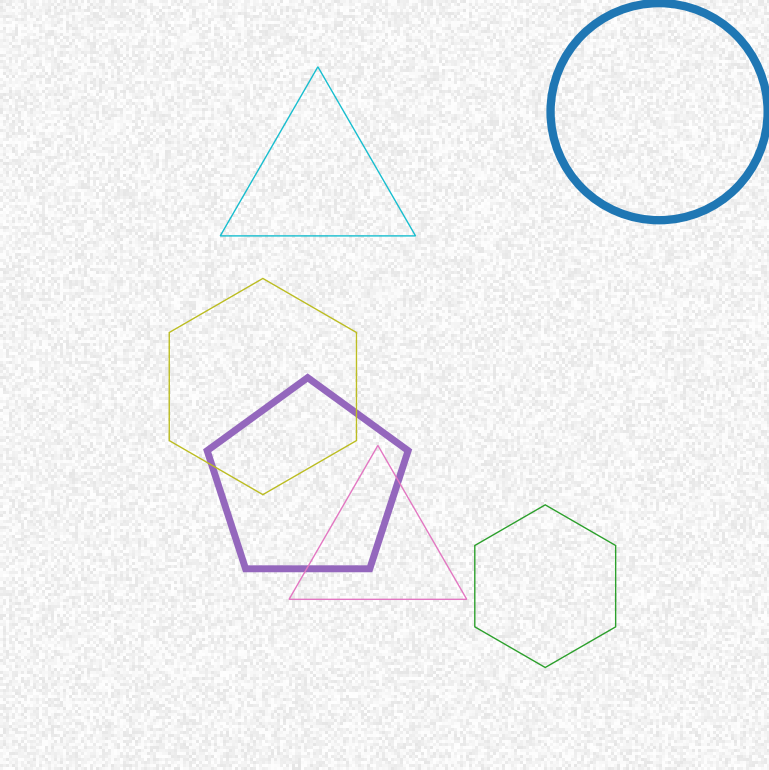[{"shape": "circle", "thickness": 3, "radius": 0.7, "center": [0.856, 0.855]}, {"shape": "hexagon", "thickness": 0.5, "radius": 0.53, "center": [0.708, 0.239]}, {"shape": "pentagon", "thickness": 2.5, "radius": 0.69, "center": [0.4, 0.372]}, {"shape": "triangle", "thickness": 0.5, "radius": 0.67, "center": [0.491, 0.288]}, {"shape": "hexagon", "thickness": 0.5, "radius": 0.7, "center": [0.341, 0.498]}, {"shape": "triangle", "thickness": 0.5, "radius": 0.73, "center": [0.413, 0.767]}]